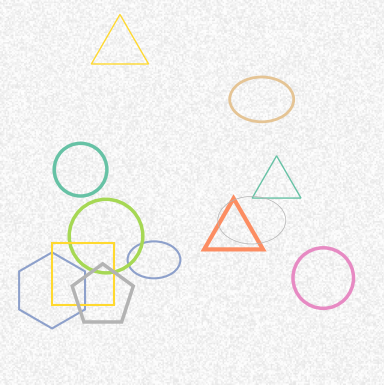[{"shape": "triangle", "thickness": 1, "radius": 0.37, "center": [0.718, 0.522]}, {"shape": "circle", "thickness": 2.5, "radius": 0.34, "center": [0.209, 0.559]}, {"shape": "triangle", "thickness": 3, "radius": 0.44, "center": [0.607, 0.396]}, {"shape": "hexagon", "thickness": 1.5, "radius": 0.49, "center": [0.135, 0.246]}, {"shape": "oval", "thickness": 1.5, "radius": 0.34, "center": [0.4, 0.325]}, {"shape": "circle", "thickness": 2.5, "radius": 0.39, "center": [0.84, 0.278]}, {"shape": "circle", "thickness": 2.5, "radius": 0.48, "center": [0.275, 0.387]}, {"shape": "triangle", "thickness": 1, "radius": 0.43, "center": [0.312, 0.877]}, {"shape": "square", "thickness": 1.5, "radius": 0.41, "center": [0.216, 0.289]}, {"shape": "oval", "thickness": 2, "radius": 0.42, "center": [0.68, 0.742]}, {"shape": "pentagon", "thickness": 2.5, "radius": 0.42, "center": [0.267, 0.231]}, {"shape": "oval", "thickness": 0.5, "radius": 0.44, "center": [0.654, 0.428]}]